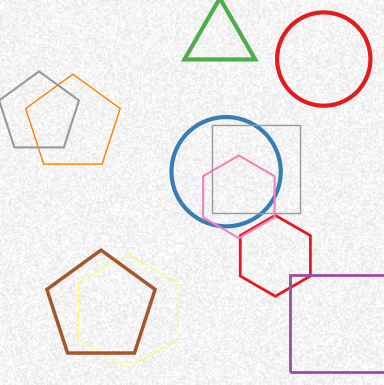[{"shape": "hexagon", "thickness": 2, "radius": 0.53, "center": [0.715, 0.336]}, {"shape": "circle", "thickness": 3, "radius": 0.61, "center": [0.841, 0.847]}, {"shape": "circle", "thickness": 3, "radius": 0.71, "center": [0.587, 0.554]}, {"shape": "triangle", "thickness": 3, "radius": 0.53, "center": [0.571, 0.899]}, {"shape": "square", "thickness": 2, "radius": 0.63, "center": [0.88, 0.159]}, {"shape": "pentagon", "thickness": 1, "radius": 0.65, "center": [0.189, 0.678]}, {"shape": "hexagon", "thickness": 0.5, "radius": 0.74, "center": [0.332, 0.192]}, {"shape": "pentagon", "thickness": 2.5, "radius": 0.74, "center": [0.262, 0.203]}, {"shape": "hexagon", "thickness": 1.5, "radius": 0.54, "center": [0.62, 0.489]}, {"shape": "square", "thickness": 1, "radius": 0.57, "center": [0.664, 0.561]}, {"shape": "pentagon", "thickness": 1.5, "radius": 0.55, "center": [0.102, 0.705]}]